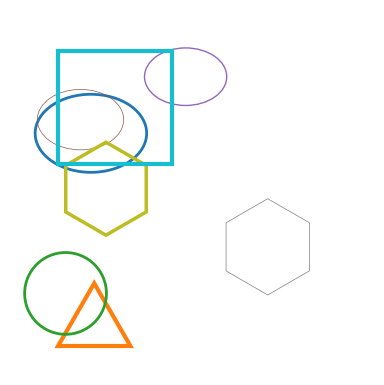[{"shape": "oval", "thickness": 2, "radius": 0.72, "center": [0.236, 0.654]}, {"shape": "triangle", "thickness": 3, "radius": 0.54, "center": [0.245, 0.156]}, {"shape": "circle", "thickness": 2, "radius": 0.53, "center": [0.17, 0.238]}, {"shape": "oval", "thickness": 1, "radius": 0.53, "center": [0.482, 0.801]}, {"shape": "oval", "thickness": 0.5, "radius": 0.56, "center": [0.209, 0.689]}, {"shape": "hexagon", "thickness": 0.5, "radius": 0.62, "center": [0.695, 0.359]}, {"shape": "hexagon", "thickness": 2.5, "radius": 0.6, "center": [0.275, 0.51]}, {"shape": "square", "thickness": 3, "radius": 0.74, "center": [0.298, 0.721]}]